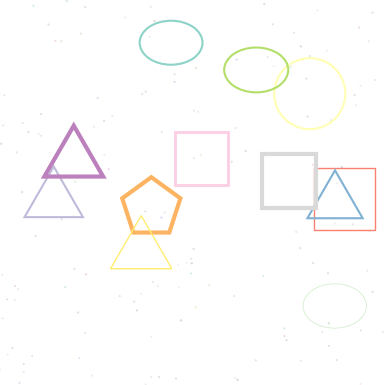[{"shape": "oval", "thickness": 1.5, "radius": 0.41, "center": [0.444, 0.889]}, {"shape": "circle", "thickness": 1.5, "radius": 0.46, "center": [0.805, 0.757]}, {"shape": "triangle", "thickness": 1.5, "radius": 0.44, "center": [0.14, 0.48]}, {"shape": "square", "thickness": 1, "radius": 0.4, "center": [0.895, 0.483]}, {"shape": "triangle", "thickness": 1.5, "radius": 0.41, "center": [0.87, 0.475]}, {"shape": "pentagon", "thickness": 3, "radius": 0.4, "center": [0.393, 0.46]}, {"shape": "oval", "thickness": 1.5, "radius": 0.42, "center": [0.665, 0.818]}, {"shape": "square", "thickness": 2, "radius": 0.34, "center": [0.524, 0.588]}, {"shape": "square", "thickness": 3, "radius": 0.35, "center": [0.751, 0.53]}, {"shape": "triangle", "thickness": 3, "radius": 0.44, "center": [0.192, 0.585]}, {"shape": "oval", "thickness": 0.5, "radius": 0.41, "center": [0.869, 0.205]}, {"shape": "triangle", "thickness": 1, "radius": 0.46, "center": [0.367, 0.348]}]